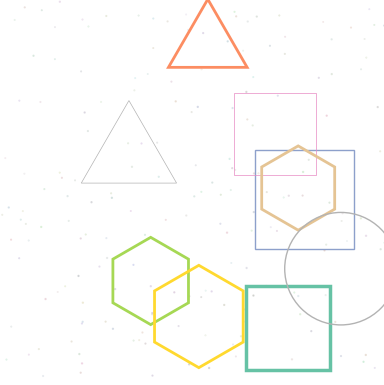[{"shape": "square", "thickness": 2.5, "radius": 0.55, "center": [0.747, 0.148]}, {"shape": "triangle", "thickness": 2, "radius": 0.59, "center": [0.54, 0.884]}, {"shape": "square", "thickness": 1, "radius": 0.64, "center": [0.791, 0.482]}, {"shape": "square", "thickness": 0.5, "radius": 0.53, "center": [0.714, 0.653]}, {"shape": "hexagon", "thickness": 2, "radius": 0.57, "center": [0.391, 0.27]}, {"shape": "hexagon", "thickness": 2, "radius": 0.66, "center": [0.516, 0.178]}, {"shape": "hexagon", "thickness": 2, "radius": 0.55, "center": [0.775, 0.512]}, {"shape": "triangle", "thickness": 0.5, "radius": 0.71, "center": [0.335, 0.596]}, {"shape": "circle", "thickness": 1, "radius": 0.73, "center": [0.886, 0.302]}]